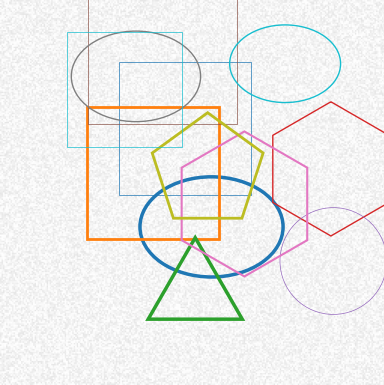[{"shape": "square", "thickness": 0.5, "radius": 0.86, "center": [0.48, 0.666]}, {"shape": "oval", "thickness": 2.5, "radius": 0.93, "center": [0.549, 0.411]}, {"shape": "square", "thickness": 2, "radius": 0.86, "center": [0.396, 0.551]}, {"shape": "triangle", "thickness": 2.5, "radius": 0.71, "center": [0.507, 0.242]}, {"shape": "hexagon", "thickness": 1, "radius": 0.87, "center": [0.86, 0.561]}, {"shape": "circle", "thickness": 0.5, "radius": 0.69, "center": [0.866, 0.322]}, {"shape": "square", "thickness": 0.5, "radius": 0.97, "center": [0.421, 0.871]}, {"shape": "hexagon", "thickness": 1.5, "radius": 0.94, "center": [0.635, 0.47]}, {"shape": "oval", "thickness": 1, "radius": 0.84, "center": [0.353, 0.802]}, {"shape": "pentagon", "thickness": 2, "radius": 0.76, "center": [0.539, 0.556]}, {"shape": "square", "thickness": 0.5, "radius": 0.75, "center": [0.324, 0.768]}, {"shape": "oval", "thickness": 1, "radius": 0.72, "center": [0.741, 0.834]}]